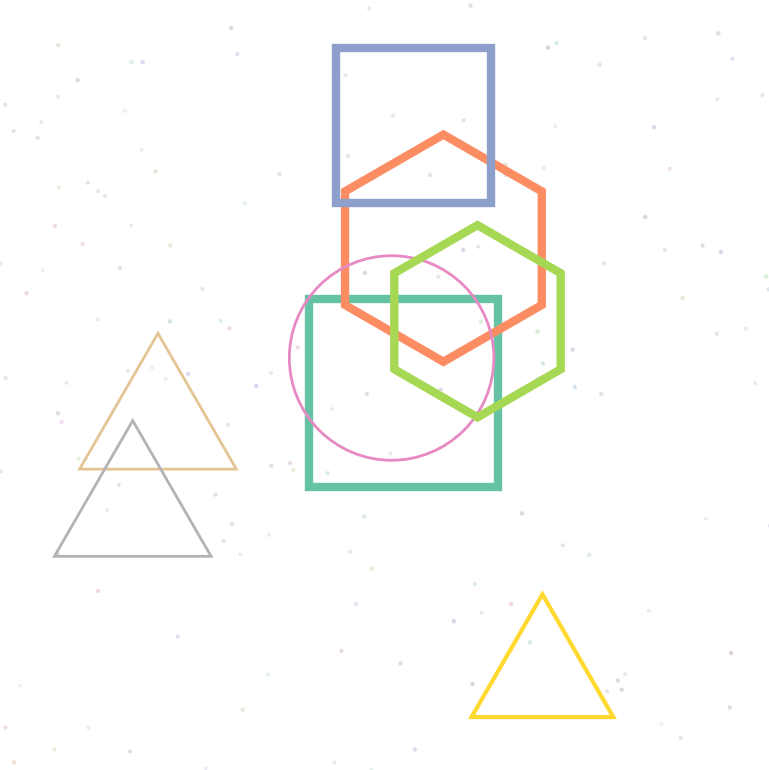[{"shape": "square", "thickness": 3, "radius": 0.61, "center": [0.524, 0.49]}, {"shape": "hexagon", "thickness": 3, "radius": 0.74, "center": [0.576, 0.678]}, {"shape": "square", "thickness": 3, "radius": 0.5, "center": [0.537, 0.837]}, {"shape": "circle", "thickness": 1, "radius": 0.66, "center": [0.509, 0.535]}, {"shape": "hexagon", "thickness": 3, "radius": 0.62, "center": [0.62, 0.583]}, {"shape": "triangle", "thickness": 1.5, "radius": 0.53, "center": [0.704, 0.122]}, {"shape": "triangle", "thickness": 1, "radius": 0.59, "center": [0.205, 0.449]}, {"shape": "triangle", "thickness": 1, "radius": 0.59, "center": [0.172, 0.336]}]